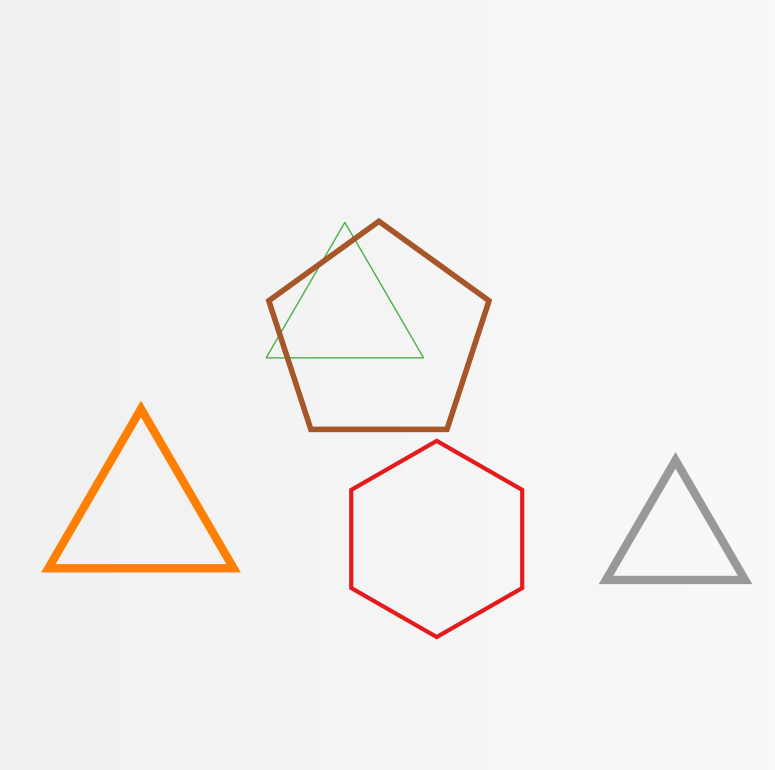[{"shape": "hexagon", "thickness": 1.5, "radius": 0.64, "center": [0.564, 0.3]}, {"shape": "triangle", "thickness": 0.5, "radius": 0.59, "center": [0.445, 0.594]}, {"shape": "triangle", "thickness": 3, "radius": 0.69, "center": [0.182, 0.331]}, {"shape": "pentagon", "thickness": 2, "radius": 0.75, "center": [0.489, 0.563]}, {"shape": "triangle", "thickness": 3, "radius": 0.52, "center": [0.872, 0.299]}]